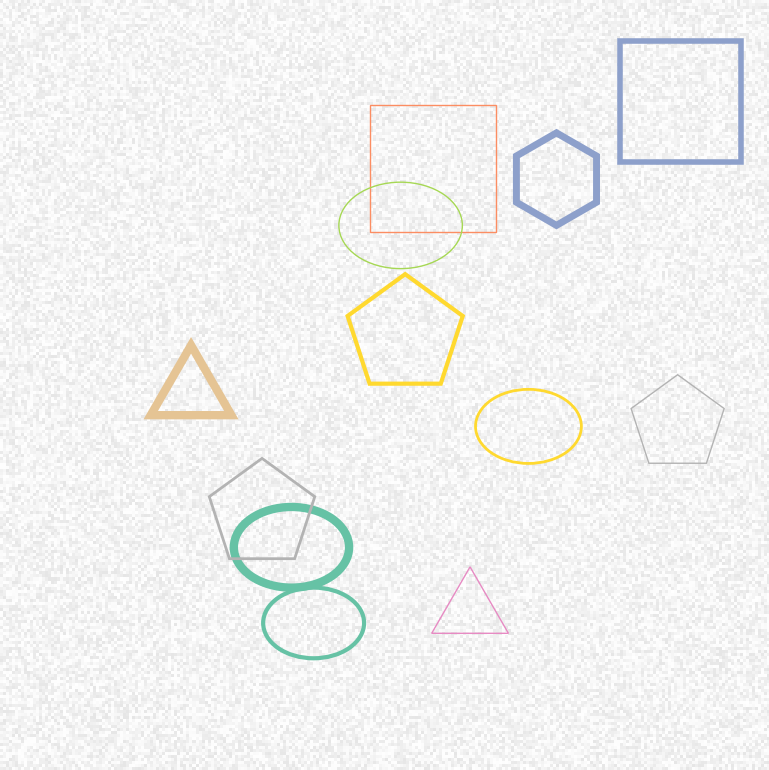[{"shape": "oval", "thickness": 3, "radius": 0.37, "center": [0.379, 0.289]}, {"shape": "oval", "thickness": 1.5, "radius": 0.33, "center": [0.407, 0.191]}, {"shape": "square", "thickness": 0.5, "radius": 0.41, "center": [0.562, 0.781]}, {"shape": "hexagon", "thickness": 2.5, "radius": 0.3, "center": [0.723, 0.767]}, {"shape": "square", "thickness": 2, "radius": 0.39, "center": [0.884, 0.869]}, {"shape": "triangle", "thickness": 0.5, "radius": 0.29, "center": [0.61, 0.206]}, {"shape": "oval", "thickness": 0.5, "radius": 0.4, "center": [0.52, 0.707]}, {"shape": "oval", "thickness": 1, "radius": 0.34, "center": [0.686, 0.446]}, {"shape": "pentagon", "thickness": 1.5, "radius": 0.39, "center": [0.526, 0.565]}, {"shape": "triangle", "thickness": 3, "radius": 0.3, "center": [0.248, 0.491]}, {"shape": "pentagon", "thickness": 0.5, "radius": 0.32, "center": [0.88, 0.45]}, {"shape": "pentagon", "thickness": 1, "radius": 0.36, "center": [0.34, 0.333]}]